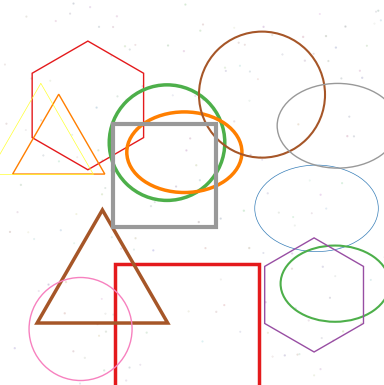[{"shape": "square", "thickness": 2.5, "radius": 0.94, "center": [0.486, 0.127]}, {"shape": "hexagon", "thickness": 1, "radius": 0.84, "center": [0.228, 0.726]}, {"shape": "oval", "thickness": 0.5, "radius": 0.8, "center": [0.822, 0.459]}, {"shape": "circle", "thickness": 2.5, "radius": 0.75, "center": [0.434, 0.63]}, {"shape": "oval", "thickness": 1.5, "radius": 0.71, "center": [0.87, 0.263]}, {"shape": "hexagon", "thickness": 1, "radius": 0.74, "center": [0.816, 0.234]}, {"shape": "oval", "thickness": 2.5, "radius": 0.75, "center": [0.479, 0.605]}, {"shape": "triangle", "thickness": 1, "radius": 0.69, "center": [0.153, 0.617]}, {"shape": "triangle", "thickness": 0.5, "radius": 0.79, "center": [0.106, 0.626]}, {"shape": "triangle", "thickness": 2.5, "radius": 0.98, "center": [0.266, 0.259]}, {"shape": "circle", "thickness": 1.5, "radius": 0.82, "center": [0.681, 0.754]}, {"shape": "circle", "thickness": 1, "radius": 0.67, "center": [0.209, 0.145]}, {"shape": "square", "thickness": 3, "radius": 0.67, "center": [0.427, 0.544]}, {"shape": "oval", "thickness": 1, "radius": 0.79, "center": [0.877, 0.673]}]